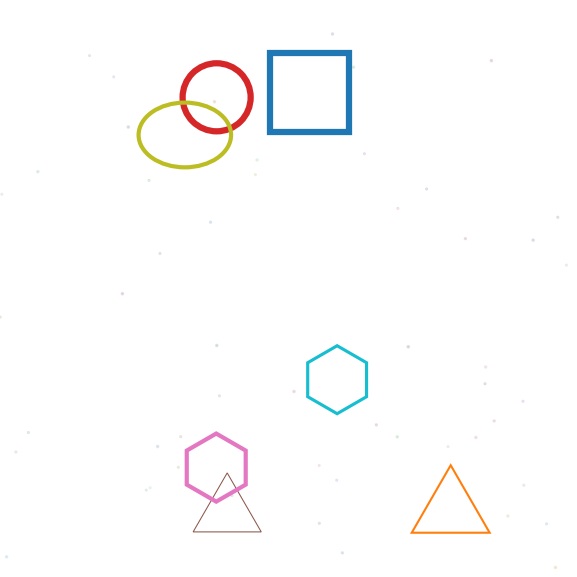[{"shape": "square", "thickness": 3, "radius": 0.34, "center": [0.536, 0.839]}, {"shape": "triangle", "thickness": 1, "radius": 0.39, "center": [0.78, 0.116]}, {"shape": "circle", "thickness": 3, "radius": 0.29, "center": [0.375, 0.831]}, {"shape": "triangle", "thickness": 0.5, "radius": 0.34, "center": [0.393, 0.112]}, {"shape": "hexagon", "thickness": 2, "radius": 0.29, "center": [0.374, 0.189]}, {"shape": "oval", "thickness": 2, "radius": 0.4, "center": [0.32, 0.765]}, {"shape": "hexagon", "thickness": 1.5, "radius": 0.29, "center": [0.584, 0.342]}]